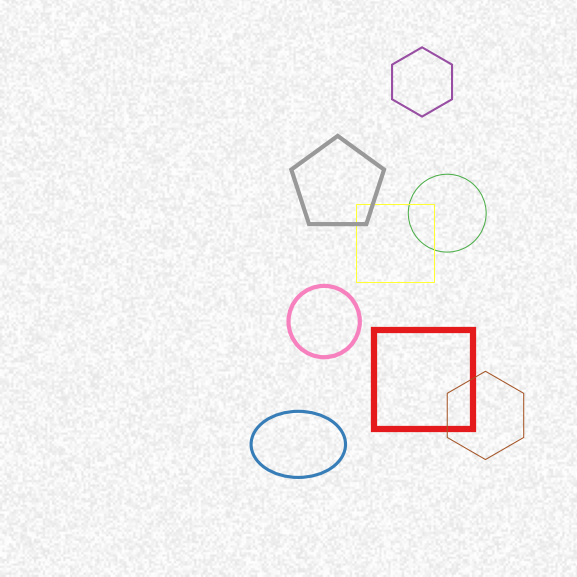[{"shape": "square", "thickness": 3, "radius": 0.43, "center": [0.733, 0.342]}, {"shape": "oval", "thickness": 1.5, "radius": 0.41, "center": [0.517, 0.23]}, {"shape": "circle", "thickness": 0.5, "radius": 0.34, "center": [0.774, 0.63]}, {"shape": "hexagon", "thickness": 1, "radius": 0.3, "center": [0.731, 0.857]}, {"shape": "square", "thickness": 0.5, "radius": 0.34, "center": [0.684, 0.579]}, {"shape": "hexagon", "thickness": 0.5, "radius": 0.38, "center": [0.841, 0.28]}, {"shape": "circle", "thickness": 2, "radius": 0.31, "center": [0.561, 0.442]}, {"shape": "pentagon", "thickness": 2, "radius": 0.42, "center": [0.585, 0.679]}]